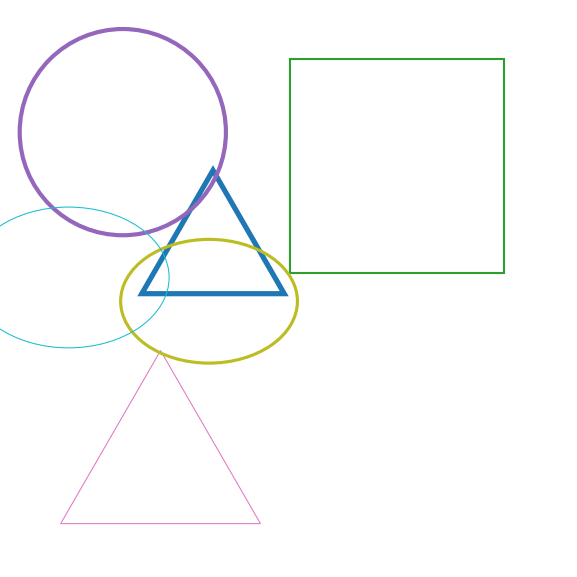[{"shape": "triangle", "thickness": 2.5, "radius": 0.71, "center": [0.369, 0.562]}, {"shape": "square", "thickness": 1, "radius": 0.93, "center": [0.687, 0.712]}, {"shape": "circle", "thickness": 2, "radius": 0.89, "center": [0.213, 0.77]}, {"shape": "triangle", "thickness": 0.5, "radius": 1.0, "center": [0.278, 0.192]}, {"shape": "oval", "thickness": 1.5, "radius": 0.77, "center": [0.362, 0.478]}, {"shape": "oval", "thickness": 0.5, "radius": 0.87, "center": [0.119, 0.519]}]